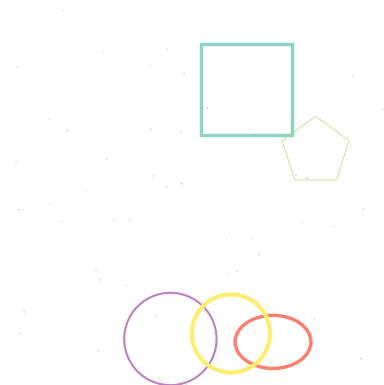[{"shape": "square", "thickness": 2.5, "radius": 0.59, "center": [0.64, 0.767]}, {"shape": "oval", "thickness": 2.5, "radius": 0.49, "center": [0.709, 0.112]}, {"shape": "pentagon", "thickness": 0.5, "radius": 0.46, "center": [0.82, 0.607]}, {"shape": "circle", "thickness": 1.5, "radius": 0.6, "center": [0.443, 0.12]}, {"shape": "circle", "thickness": 3, "radius": 0.51, "center": [0.6, 0.134]}]